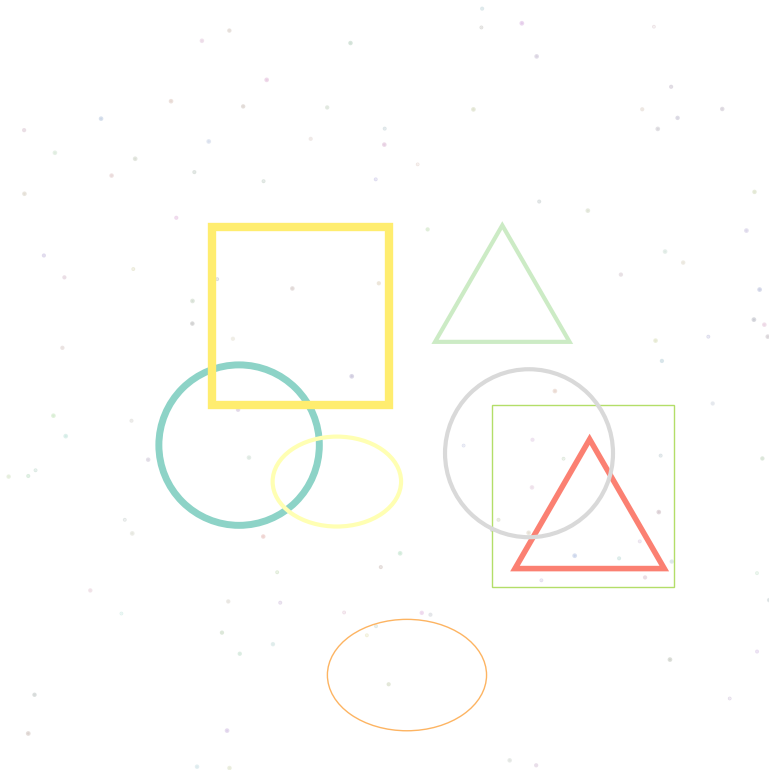[{"shape": "circle", "thickness": 2.5, "radius": 0.52, "center": [0.311, 0.422]}, {"shape": "oval", "thickness": 1.5, "radius": 0.42, "center": [0.437, 0.375]}, {"shape": "triangle", "thickness": 2, "radius": 0.56, "center": [0.766, 0.318]}, {"shape": "oval", "thickness": 0.5, "radius": 0.52, "center": [0.529, 0.123]}, {"shape": "square", "thickness": 0.5, "radius": 0.59, "center": [0.757, 0.356]}, {"shape": "circle", "thickness": 1.5, "radius": 0.55, "center": [0.687, 0.411]}, {"shape": "triangle", "thickness": 1.5, "radius": 0.5, "center": [0.652, 0.606]}, {"shape": "square", "thickness": 3, "radius": 0.58, "center": [0.39, 0.59]}]